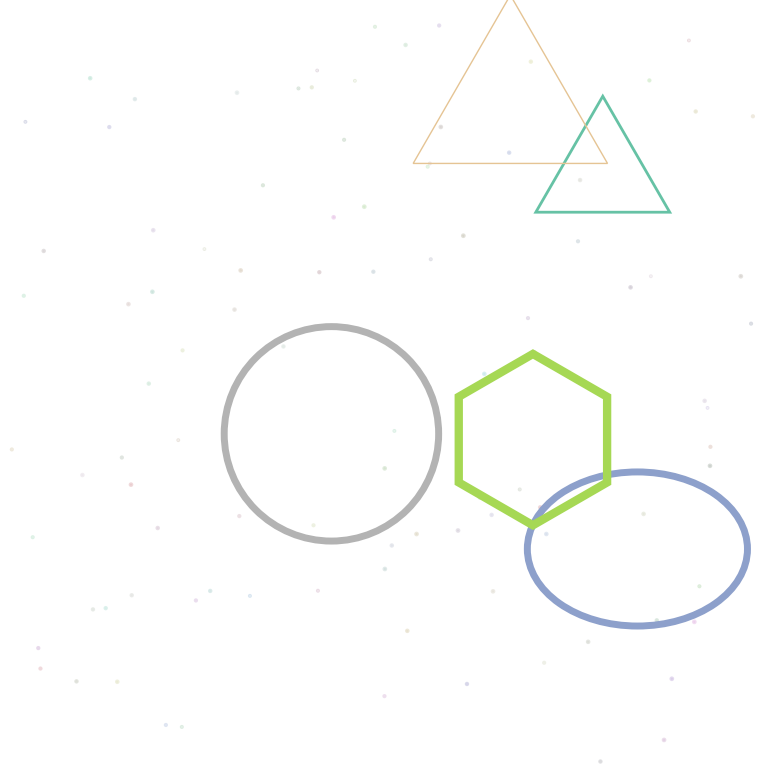[{"shape": "triangle", "thickness": 1, "radius": 0.5, "center": [0.783, 0.775]}, {"shape": "oval", "thickness": 2.5, "radius": 0.71, "center": [0.828, 0.287]}, {"shape": "hexagon", "thickness": 3, "radius": 0.56, "center": [0.692, 0.429]}, {"shape": "triangle", "thickness": 0.5, "radius": 0.73, "center": [0.663, 0.861]}, {"shape": "circle", "thickness": 2.5, "radius": 0.7, "center": [0.43, 0.437]}]